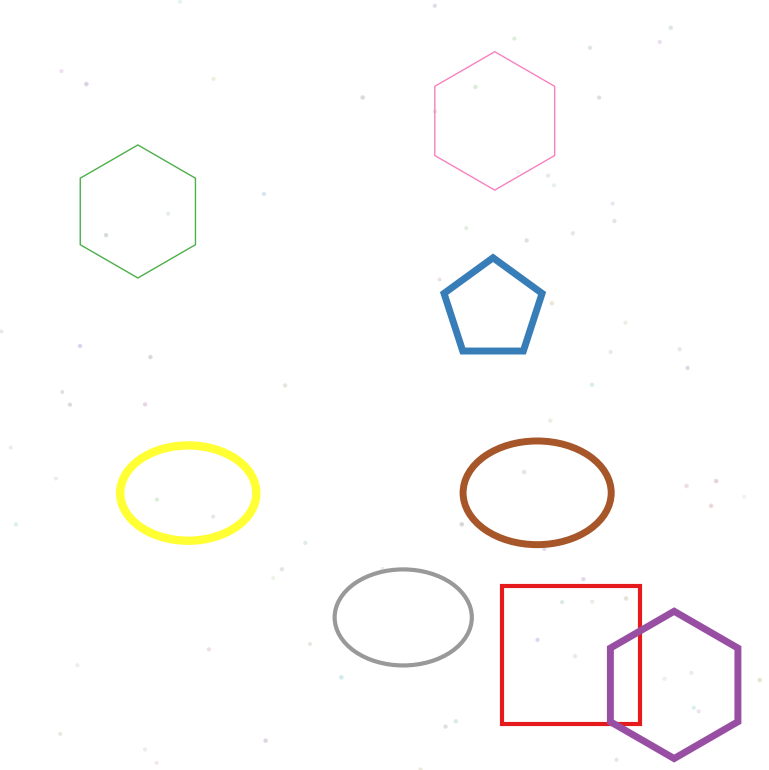[{"shape": "square", "thickness": 1.5, "radius": 0.45, "center": [0.742, 0.149]}, {"shape": "pentagon", "thickness": 2.5, "radius": 0.33, "center": [0.64, 0.598]}, {"shape": "hexagon", "thickness": 0.5, "radius": 0.43, "center": [0.179, 0.725]}, {"shape": "hexagon", "thickness": 2.5, "radius": 0.48, "center": [0.876, 0.111]}, {"shape": "oval", "thickness": 3, "radius": 0.44, "center": [0.244, 0.36]}, {"shape": "oval", "thickness": 2.5, "radius": 0.48, "center": [0.698, 0.36]}, {"shape": "hexagon", "thickness": 0.5, "radius": 0.45, "center": [0.643, 0.843]}, {"shape": "oval", "thickness": 1.5, "radius": 0.45, "center": [0.524, 0.198]}]